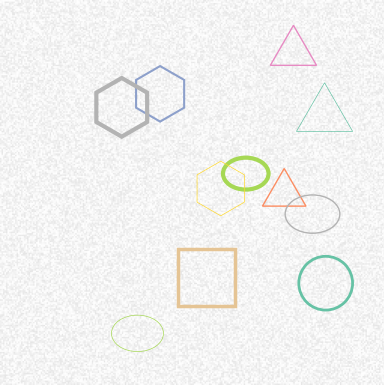[{"shape": "triangle", "thickness": 0.5, "radius": 0.42, "center": [0.843, 0.701]}, {"shape": "circle", "thickness": 2, "radius": 0.35, "center": [0.846, 0.264]}, {"shape": "triangle", "thickness": 1, "radius": 0.33, "center": [0.738, 0.497]}, {"shape": "hexagon", "thickness": 1.5, "radius": 0.36, "center": [0.416, 0.756]}, {"shape": "triangle", "thickness": 1, "radius": 0.35, "center": [0.762, 0.865]}, {"shape": "oval", "thickness": 3, "radius": 0.3, "center": [0.638, 0.549]}, {"shape": "oval", "thickness": 0.5, "radius": 0.34, "center": [0.357, 0.134]}, {"shape": "hexagon", "thickness": 0.5, "radius": 0.35, "center": [0.573, 0.51]}, {"shape": "square", "thickness": 2.5, "radius": 0.37, "center": [0.536, 0.279]}, {"shape": "oval", "thickness": 1, "radius": 0.36, "center": [0.812, 0.444]}, {"shape": "hexagon", "thickness": 3, "radius": 0.38, "center": [0.316, 0.721]}]